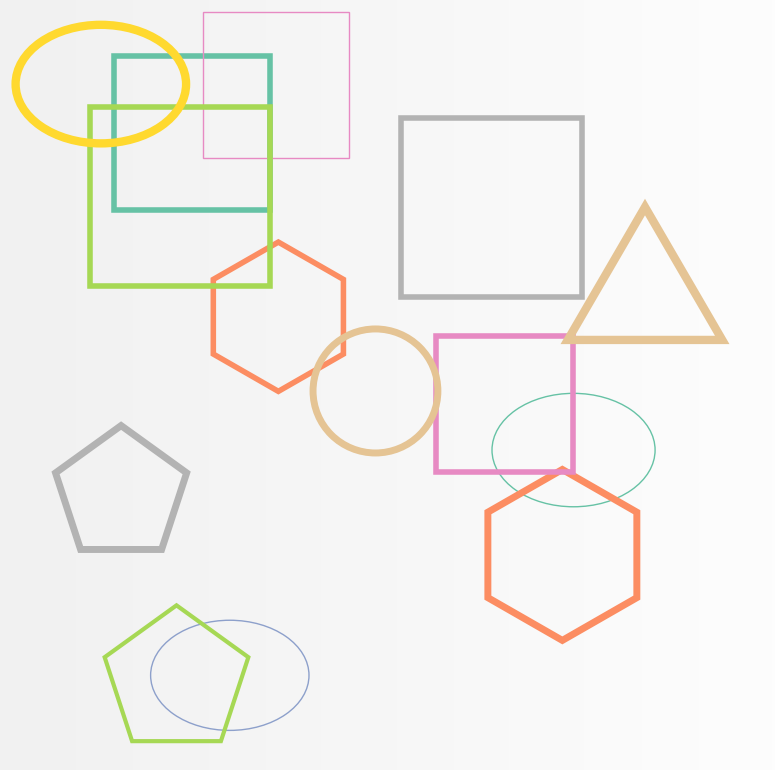[{"shape": "square", "thickness": 2, "radius": 0.5, "center": [0.248, 0.827]}, {"shape": "oval", "thickness": 0.5, "radius": 0.53, "center": [0.74, 0.416]}, {"shape": "hexagon", "thickness": 2.5, "radius": 0.55, "center": [0.726, 0.279]}, {"shape": "hexagon", "thickness": 2, "radius": 0.48, "center": [0.359, 0.589]}, {"shape": "oval", "thickness": 0.5, "radius": 0.51, "center": [0.297, 0.123]}, {"shape": "square", "thickness": 2, "radius": 0.44, "center": [0.651, 0.475]}, {"shape": "square", "thickness": 0.5, "radius": 0.47, "center": [0.356, 0.89]}, {"shape": "square", "thickness": 2, "radius": 0.58, "center": [0.233, 0.744]}, {"shape": "pentagon", "thickness": 1.5, "radius": 0.49, "center": [0.228, 0.116]}, {"shape": "oval", "thickness": 3, "radius": 0.55, "center": [0.13, 0.891]}, {"shape": "triangle", "thickness": 3, "radius": 0.58, "center": [0.832, 0.616]}, {"shape": "circle", "thickness": 2.5, "radius": 0.4, "center": [0.484, 0.492]}, {"shape": "square", "thickness": 2, "radius": 0.58, "center": [0.634, 0.731]}, {"shape": "pentagon", "thickness": 2.5, "radius": 0.44, "center": [0.156, 0.358]}]